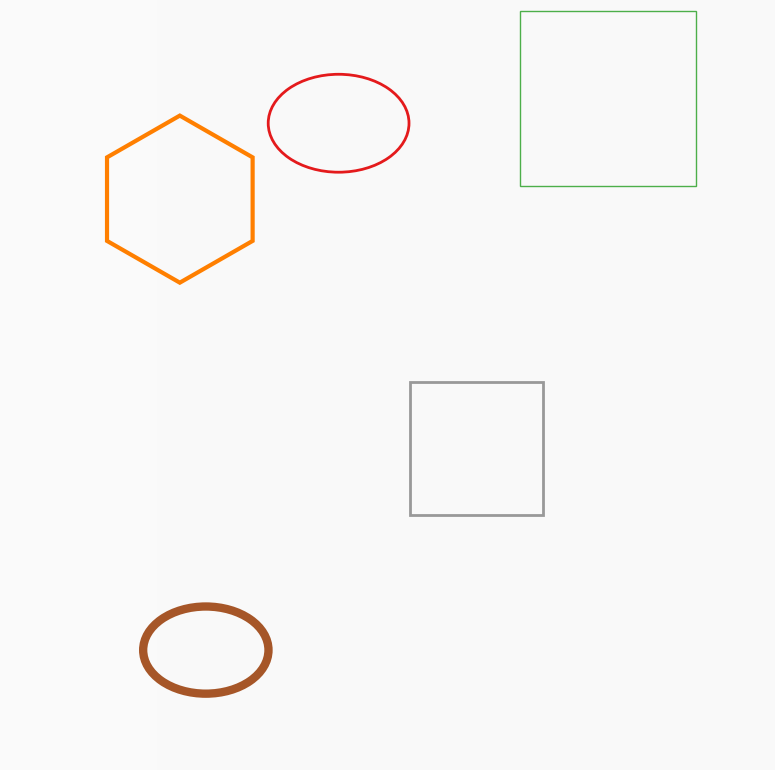[{"shape": "oval", "thickness": 1, "radius": 0.45, "center": [0.437, 0.84]}, {"shape": "square", "thickness": 0.5, "radius": 0.57, "center": [0.784, 0.872]}, {"shape": "hexagon", "thickness": 1.5, "radius": 0.54, "center": [0.232, 0.741]}, {"shape": "oval", "thickness": 3, "radius": 0.4, "center": [0.266, 0.156]}, {"shape": "square", "thickness": 1, "radius": 0.43, "center": [0.615, 0.418]}]